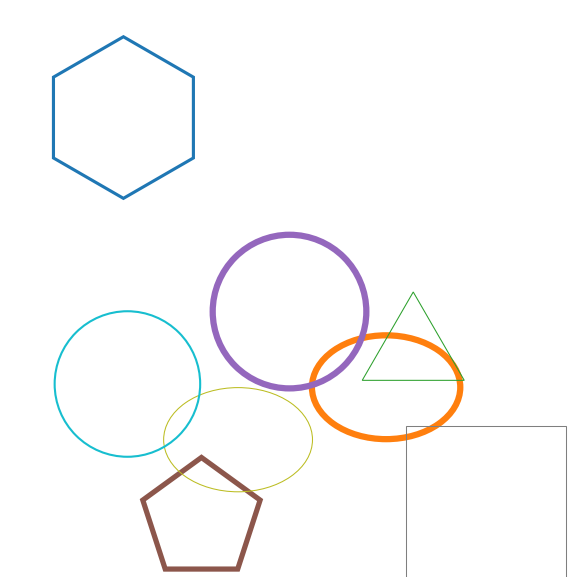[{"shape": "hexagon", "thickness": 1.5, "radius": 0.7, "center": [0.214, 0.796]}, {"shape": "oval", "thickness": 3, "radius": 0.64, "center": [0.669, 0.329]}, {"shape": "triangle", "thickness": 0.5, "radius": 0.51, "center": [0.716, 0.392]}, {"shape": "circle", "thickness": 3, "radius": 0.67, "center": [0.501, 0.46]}, {"shape": "pentagon", "thickness": 2.5, "radius": 0.53, "center": [0.349, 0.1]}, {"shape": "square", "thickness": 0.5, "radius": 0.69, "center": [0.841, 0.123]}, {"shape": "oval", "thickness": 0.5, "radius": 0.64, "center": [0.412, 0.238]}, {"shape": "circle", "thickness": 1, "radius": 0.63, "center": [0.221, 0.334]}]